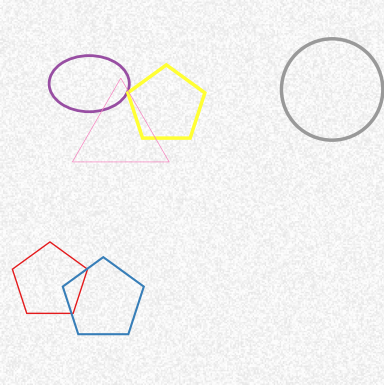[{"shape": "pentagon", "thickness": 1, "radius": 0.51, "center": [0.13, 0.269]}, {"shape": "pentagon", "thickness": 1.5, "radius": 0.55, "center": [0.268, 0.221]}, {"shape": "oval", "thickness": 2, "radius": 0.52, "center": [0.232, 0.783]}, {"shape": "pentagon", "thickness": 2.5, "radius": 0.53, "center": [0.432, 0.726]}, {"shape": "triangle", "thickness": 0.5, "radius": 0.73, "center": [0.314, 0.652]}, {"shape": "circle", "thickness": 2.5, "radius": 0.66, "center": [0.863, 0.768]}]